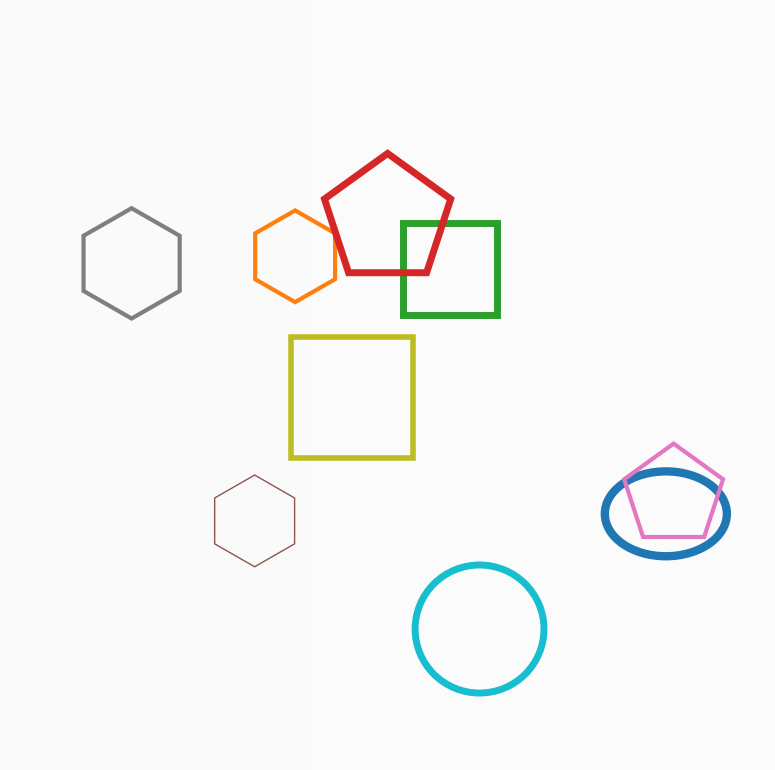[{"shape": "oval", "thickness": 3, "radius": 0.39, "center": [0.859, 0.333]}, {"shape": "hexagon", "thickness": 1.5, "radius": 0.3, "center": [0.381, 0.667]}, {"shape": "square", "thickness": 2.5, "radius": 0.3, "center": [0.58, 0.651]}, {"shape": "pentagon", "thickness": 2.5, "radius": 0.43, "center": [0.5, 0.715]}, {"shape": "hexagon", "thickness": 0.5, "radius": 0.3, "center": [0.329, 0.323]}, {"shape": "pentagon", "thickness": 1.5, "radius": 0.34, "center": [0.869, 0.357]}, {"shape": "hexagon", "thickness": 1.5, "radius": 0.36, "center": [0.17, 0.658]}, {"shape": "square", "thickness": 2, "radius": 0.39, "center": [0.454, 0.484]}, {"shape": "circle", "thickness": 2.5, "radius": 0.42, "center": [0.619, 0.183]}]